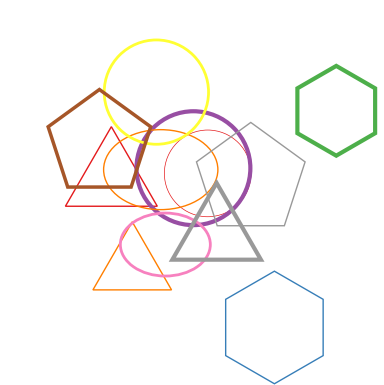[{"shape": "circle", "thickness": 0.5, "radius": 0.56, "center": [0.539, 0.55]}, {"shape": "triangle", "thickness": 1, "radius": 0.69, "center": [0.289, 0.533]}, {"shape": "hexagon", "thickness": 1, "radius": 0.73, "center": [0.713, 0.149]}, {"shape": "hexagon", "thickness": 3, "radius": 0.58, "center": [0.873, 0.712]}, {"shape": "circle", "thickness": 3, "radius": 0.74, "center": [0.502, 0.563]}, {"shape": "triangle", "thickness": 1, "radius": 0.59, "center": [0.343, 0.306]}, {"shape": "oval", "thickness": 1, "radius": 0.74, "center": [0.418, 0.559]}, {"shape": "circle", "thickness": 2, "radius": 0.68, "center": [0.406, 0.761]}, {"shape": "pentagon", "thickness": 2.5, "radius": 0.7, "center": [0.258, 0.627]}, {"shape": "oval", "thickness": 2, "radius": 0.58, "center": [0.429, 0.365]}, {"shape": "pentagon", "thickness": 1, "radius": 0.74, "center": [0.651, 0.534]}, {"shape": "triangle", "thickness": 3, "radius": 0.66, "center": [0.563, 0.392]}]